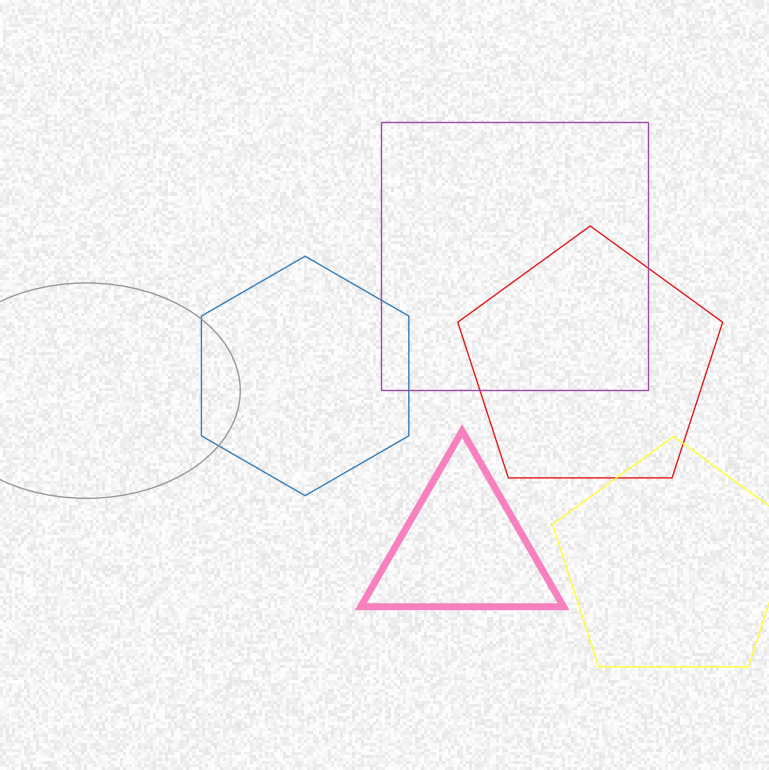[{"shape": "pentagon", "thickness": 0.5, "radius": 0.9, "center": [0.767, 0.526]}, {"shape": "hexagon", "thickness": 0.5, "radius": 0.78, "center": [0.396, 0.512]}, {"shape": "square", "thickness": 0.5, "radius": 0.87, "center": [0.668, 0.668]}, {"shape": "pentagon", "thickness": 0.5, "radius": 0.83, "center": [0.875, 0.268]}, {"shape": "triangle", "thickness": 2.5, "radius": 0.76, "center": [0.6, 0.288]}, {"shape": "oval", "thickness": 0.5, "radius": 1.0, "center": [0.112, 0.493]}]